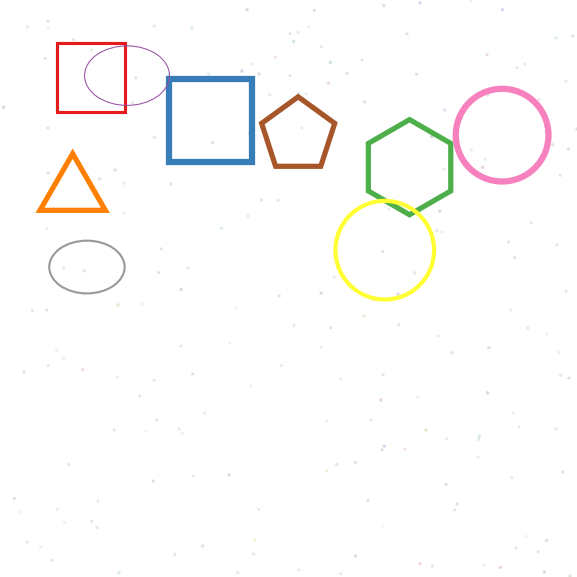[{"shape": "square", "thickness": 1.5, "radius": 0.3, "center": [0.158, 0.865]}, {"shape": "square", "thickness": 3, "radius": 0.36, "center": [0.365, 0.79]}, {"shape": "hexagon", "thickness": 2.5, "radius": 0.41, "center": [0.709, 0.71]}, {"shape": "oval", "thickness": 0.5, "radius": 0.37, "center": [0.22, 0.868]}, {"shape": "triangle", "thickness": 2.5, "radius": 0.33, "center": [0.126, 0.668]}, {"shape": "circle", "thickness": 2, "radius": 0.43, "center": [0.666, 0.566]}, {"shape": "pentagon", "thickness": 2.5, "radius": 0.33, "center": [0.516, 0.765]}, {"shape": "circle", "thickness": 3, "radius": 0.4, "center": [0.869, 0.765]}, {"shape": "oval", "thickness": 1, "radius": 0.33, "center": [0.151, 0.537]}]